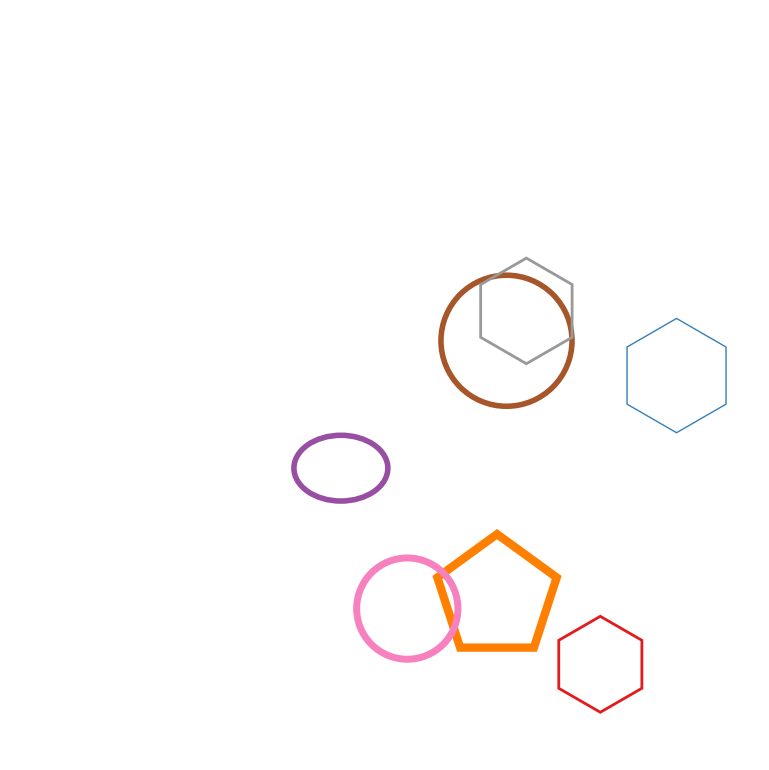[{"shape": "hexagon", "thickness": 1, "radius": 0.31, "center": [0.78, 0.137]}, {"shape": "hexagon", "thickness": 0.5, "radius": 0.37, "center": [0.879, 0.512]}, {"shape": "oval", "thickness": 2, "radius": 0.3, "center": [0.443, 0.392]}, {"shape": "pentagon", "thickness": 3, "radius": 0.41, "center": [0.646, 0.225]}, {"shape": "circle", "thickness": 2, "radius": 0.43, "center": [0.658, 0.557]}, {"shape": "circle", "thickness": 2.5, "radius": 0.33, "center": [0.529, 0.21]}, {"shape": "hexagon", "thickness": 1, "radius": 0.34, "center": [0.684, 0.596]}]